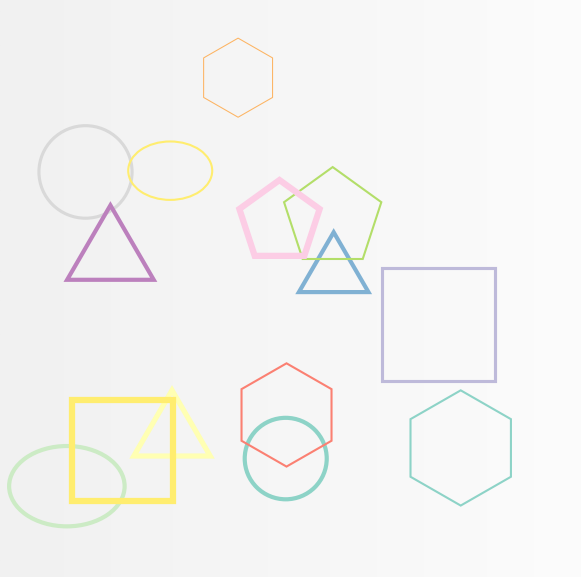[{"shape": "circle", "thickness": 2, "radius": 0.35, "center": [0.492, 0.205]}, {"shape": "hexagon", "thickness": 1, "radius": 0.5, "center": [0.793, 0.223]}, {"shape": "triangle", "thickness": 2.5, "radius": 0.38, "center": [0.296, 0.247]}, {"shape": "square", "thickness": 1.5, "radius": 0.49, "center": [0.754, 0.437]}, {"shape": "hexagon", "thickness": 1, "radius": 0.45, "center": [0.493, 0.281]}, {"shape": "triangle", "thickness": 2, "radius": 0.35, "center": [0.574, 0.528]}, {"shape": "hexagon", "thickness": 0.5, "radius": 0.34, "center": [0.41, 0.865]}, {"shape": "pentagon", "thickness": 1, "radius": 0.44, "center": [0.572, 0.622]}, {"shape": "pentagon", "thickness": 3, "radius": 0.36, "center": [0.481, 0.615]}, {"shape": "circle", "thickness": 1.5, "radius": 0.4, "center": [0.147, 0.701]}, {"shape": "triangle", "thickness": 2, "radius": 0.43, "center": [0.19, 0.558]}, {"shape": "oval", "thickness": 2, "radius": 0.5, "center": [0.115, 0.157]}, {"shape": "square", "thickness": 3, "radius": 0.44, "center": [0.211, 0.219]}, {"shape": "oval", "thickness": 1, "radius": 0.36, "center": [0.293, 0.704]}]